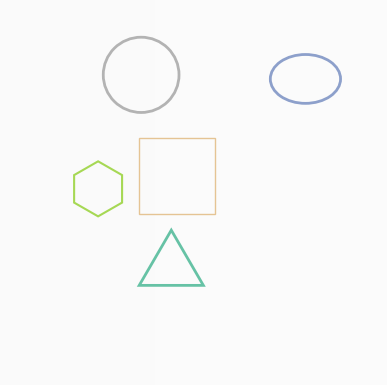[{"shape": "triangle", "thickness": 2, "radius": 0.48, "center": [0.442, 0.307]}, {"shape": "oval", "thickness": 2, "radius": 0.45, "center": [0.788, 0.795]}, {"shape": "hexagon", "thickness": 1.5, "radius": 0.36, "center": [0.253, 0.509]}, {"shape": "square", "thickness": 1, "radius": 0.49, "center": [0.457, 0.543]}, {"shape": "circle", "thickness": 2, "radius": 0.49, "center": [0.364, 0.806]}]